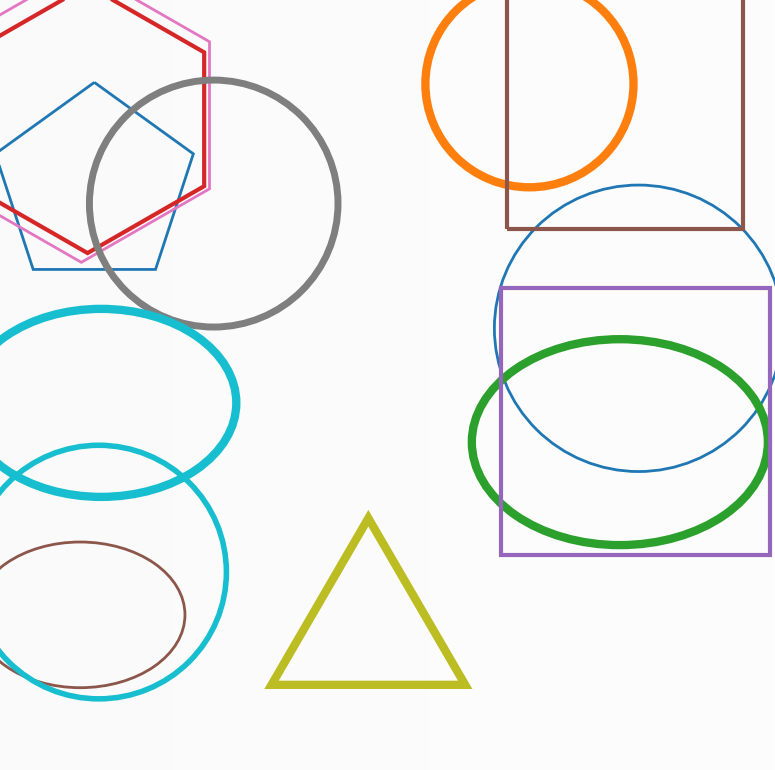[{"shape": "pentagon", "thickness": 1, "radius": 0.67, "center": [0.122, 0.759]}, {"shape": "circle", "thickness": 1, "radius": 0.93, "center": [0.824, 0.574]}, {"shape": "circle", "thickness": 3, "radius": 0.67, "center": [0.683, 0.891]}, {"shape": "oval", "thickness": 3, "radius": 0.96, "center": [0.8, 0.426]}, {"shape": "hexagon", "thickness": 1.5, "radius": 0.87, "center": [0.113, 0.845]}, {"shape": "square", "thickness": 1.5, "radius": 0.87, "center": [0.82, 0.452]}, {"shape": "oval", "thickness": 1, "radius": 0.68, "center": [0.104, 0.201]}, {"shape": "square", "thickness": 1.5, "radius": 0.76, "center": [0.807, 0.855]}, {"shape": "hexagon", "thickness": 1, "radius": 0.95, "center": [0.105, 0.85]}, {"shape": "circle", "thickness": 2.5, "radius": 0.8, "center": [0.276, 0.736]}, {"shape": "triangle", "thickness": 3, "radius": 0.72, "center": [0.475, 0.183]}, {"shape": "circle", "thickness": 2, "radius": 0.82, "center": [0.127, 0.257]}, {"shape": "oval", "thickness": 3, "radius": 0.87, "center": [0.13, 0.477]}]